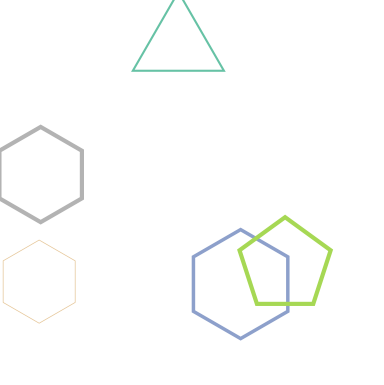[{"shape": "triangle", "thickness": 1.5, "radius": 0.68, "center": [0.463, 0.885]}, {"shape": "hexagon", "thickness": 2.5, "radius": 0.71, "center": [0.625, 0.262]}, {"shape": "pentagon", "thickness": 3, "radius": 0.62, "center": [0.74, 0.311]}, {"shape": "hexagon", "thickness": 0.5, "radius": 0.54, "center": [0.102, 0.268]}, {"shape": "hexagon", "thickness": 3, "radius": 0.62, "center": [0.106, 0.547]}]